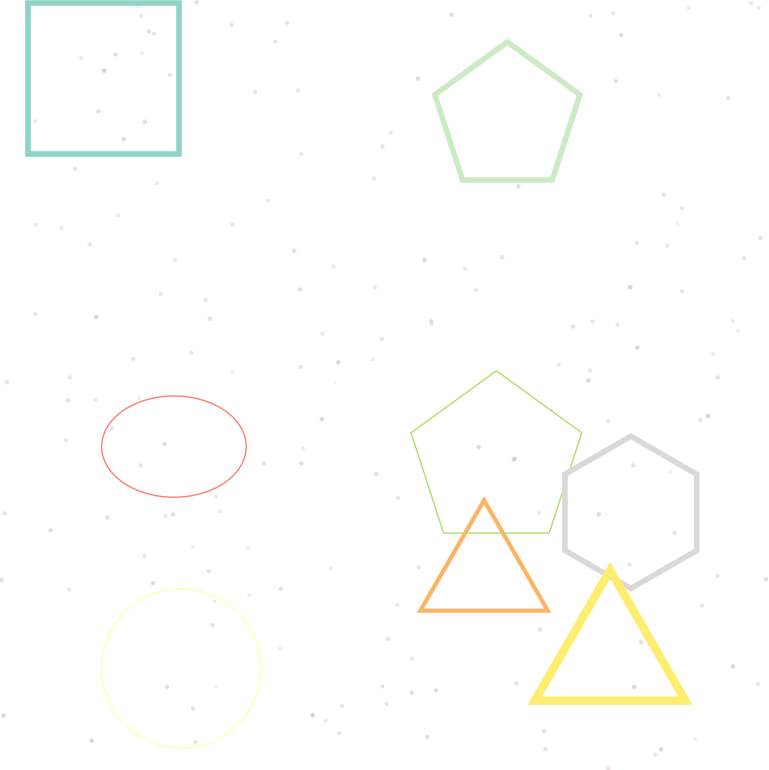[{"shape": "square", "thickness": 2, "radius": 0.49, "center": [0.134, 0.898]}, {"shape": "circle", "thickness": 0.5, "radius": 0.52, "center": [0.235, 0.132]}, {"shape": "oval", "thickness": 0.5, "radius": 0.47, "center": [0.226, 0.42]}, {"shape": "triangle", "thickness": 1.5, "radius": 0.48, "center": [0.629, 0.255]}, {"shape": "pentagon", "thickness": 0.5, "radius": 0.58, "center": [0.645, 0.402]}, {"shape": "hexagon", "thickness": 2, "radius": 0.49, "center": [0.819, 0.335]}, {"shape": "pentagon", "thickness": 2, "radius": 0.5, "center": [0.659, 0.846]}, {"shape": "triangle", "thickness": 3, "radius": 0.56, "center": [0.792, 0.147]}]